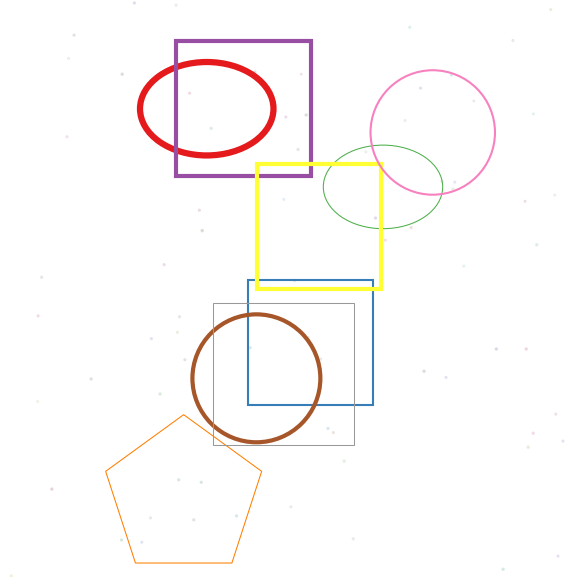[{"shape": "oval", "thickness": 3, "radius": 0.58, "center": [0.358, 0.811]}, {"shape": "square", "thickness": 1, "radius": 0.54, "center": [0.538, 0.406]}, {"shape": "oval", "thickness": 0.5, "radius": 0.52, "center": [0.663, 0.675]}, {"shape": "square", "thickness": 2, "radius": 0.59, "center": [0.421, 0.811]}, {"shape": "pentagon", "thickness": 0.5, "radius": 0.71, "center": [0.318, 0.139]}, {"shape": "square", "thickness": 2, "radius": 0.54, "center": [0.552, 0.607]}, {"shape": "circle", "thickness": 2, "radius": 0.55, "center": [0.444, 0.344]}, {"shape": "circle", "thickness": 1, "radius": 0.54, "center": [0.749, 0.77]}, {"shape": "square", "thickness": 0.5, "radius": 0.61, "center": [0.491, 0.352]}]